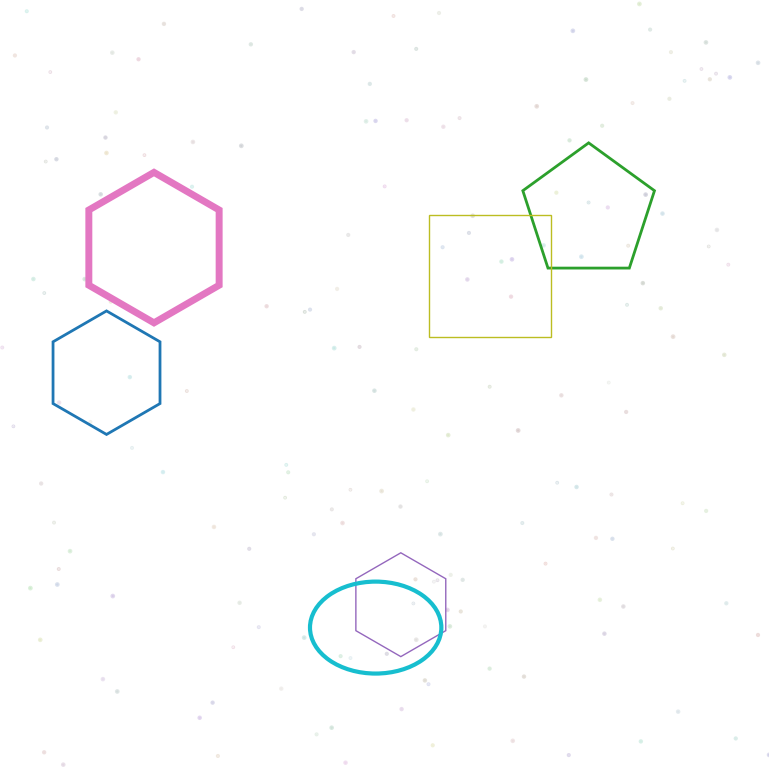[{"shape": "hexagon", "thickness": 1, "radius": 0.4, "center": [0.138, 0.516]}, {"shape": "pentagon", "thickness": 1, "radius": 0.45, "center": [0.764, 0.725]}, {"shape": "hexagon", "thickness": 0.5, "radius": 0.34, "center": [0.521, 0.215]}, {"shape": "hexagon", "thickness": 2.5, "radius": 0.49, "center": [0.2, 0.678]}, {"shape": "square", "thickness": 0.5, "radius": 0.4, "center": [0.637, 0.642]}, {"shape": "oval", "thickness": 1.5, "radius": 0.43, "center": [0.488, 0.185]}]